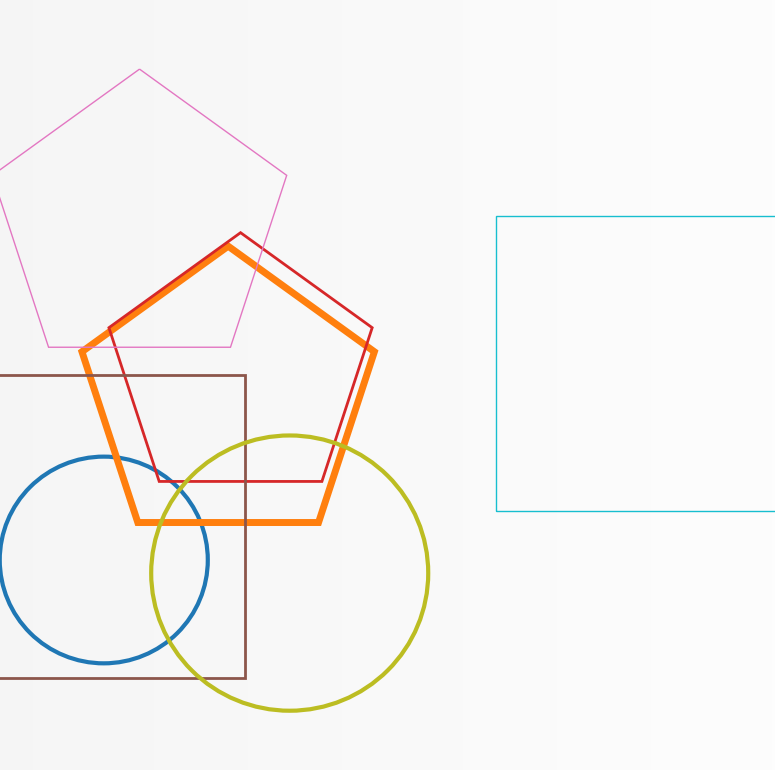[{"shape": "circle", "thickness": 1.5, "radius": 0.67, "center": [0.134, 0.273]}, {"shape": "pentagon", "thickness": 2.5, "radius": 0.99, "center": [0.294, 0.482]}, {"shape": "pentagon", "thickness": 1, "radius": 0.89, "center": [0.31, 0.519]}, {"shape": "square", "thickness": 1, "radius": 0.98, "center": [0.119, 0.316]}, {"shape": "pentagon", "thickness": 0.5, "radius": 1.0, "center": [0.18, 0.711]}, {"shape": "circle", "thickness": 1.5, "radius": 0.89, "center": [0.374, 0.256]}, {"shape": "square", "thickness": 0.5, "radius": 0.96, "center": [0.832, 0.528]}]